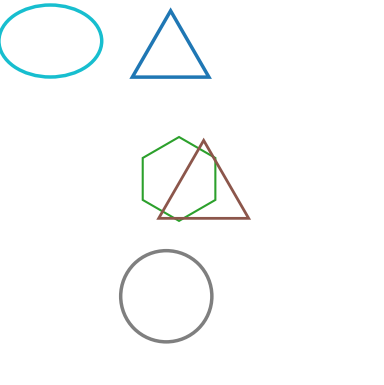[{"shape": "triangle", "thickness": 2.5, "radius": 0.57, "center": [0.443, 0.857]}, {"shape": "hexagon", "thickness": 1.5, "radius": 0.54, "center": [0.465, 0.535]}, {"shape": "triangle", "thickness": 2, "radius": 0.67, "center": [0.529, 0.5]}, {"shape": "circle", "thickness": 2.5, "radius": 0.59, "center": [0.432, 0.23]}, {"shape": "oval", "thickness": 2.5, "radius": 0.67, "center": [0.131, 0.893]}]